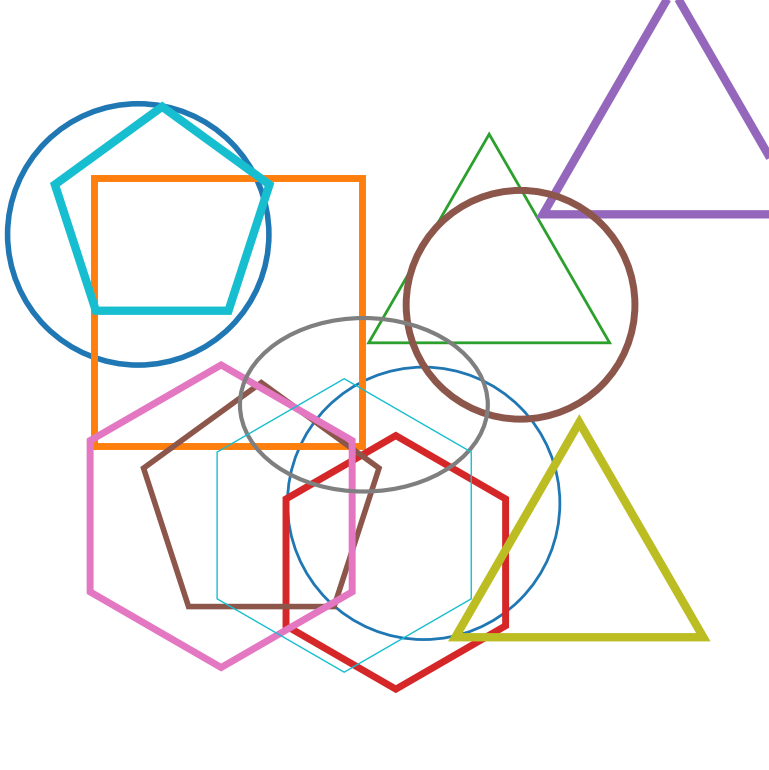[{"shape": "circle", "thickness": 2, "radius": 0.85, "center": [0.18, 0.696]}, {"shape": "circle", "thickness": 1, "radius": 0.88, "center": [0.55, 0.346]}, {"shape": "square", "thickness": 2.5, "radius": 0.87, "center": [0.296, 0.595]}, {"shape": "triangle", "thickness": 1, "radius": 0.9, "center": [0.635, 0.645]}, {"shape": "hexagon", "thickness": 2.5, "radius": 0.82, "center": [0.514, 0.27]}, {"shape": "triangle", "thickness": 3, "radius": 0.97, "center": [0.874, 0.819]}, {"shape": "pentagon", "thickness": 2, "radius": 0.8, "center": [0.339, 0.342]}, {"shape": "circle", "thickness": 2.5, "radius": 0.74, "center": [0.676, 0.604]}, {"shape": "hexagon", "thickness": 2.5, "radius": 0.98, "center": [0.287, 0.33]}, {"shape": "oval", "thickness": 1.5, "radius": 0.8, "center": [0.473, 0.474]}, {"shape": "triangle", "thickness": 3, "radius": 0.93, "center": [0.752, 0.265]}, {"shape": "hexagon", "thickness": 0.5, "radius": 0.95, "center": [0.447, 0.318]}, {"shape": "pentagon", "thickness": 3, "radius": 0.73, "center": [0.211, 0.715]}]